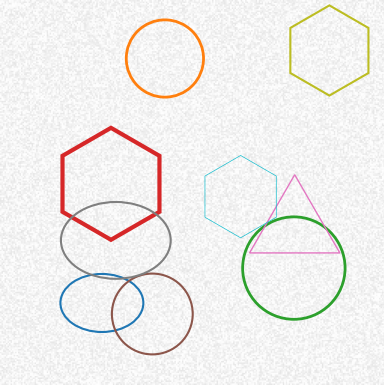[{"shape": "oval", "thickness": 1.5, "radius": 0.54, "center": [0.265, 0.213]}, {"shape": "circle", "thickness": 2, "radius": 0.5, "center": [0.428, 0.848]}, {"shape": "circle", "thickness": 2, "radius": 0.67, "center": [0.763, 0.304]}, {"shape": "hexagon", "thickness": 3, "radius": 0.73, "center": [0.288, 0.523]}, {"shape": "circle", "thickness": 1.5, "radius": 0.52, "center": [0.396, 0.184]}, {"shape": "triangle", "thickness": 1, "radius": 0.68, "center": [0.765, 0.411]}, {"shape": "oval", "thickness": 1.5, "radius": 0.71, "center": [0.301, 0.376]}, {"shape": "hexagon", "thickness": 1.5, "radius": 0.59, "center": [0.856, 0.869]}, {"shape": "hexagon", "thickness": 0.5, "radius": 0.53, "center": [0.625, 0.489]}]